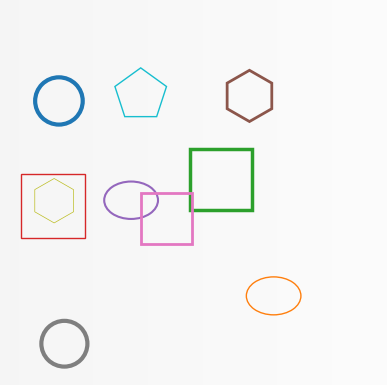[{"shape": "circle", "thickness": 3, "radius": 0.31, "center": [0.152, 0.738]}, {"shape": "oval", "thickness": 1, "radius": 0.35, "center": [0.706, 0.232]}, {"shape": "square", "thickness": 2.5, "radius": 0.4, "center": [0.571, 0.534]}, {"shape": "square", "thickness": 1, "radius": 0.41, "center": [0.137, 0.464]}, {"shape": "oval", "thickness": 1.5, "radius": 0.35, "center": [0.338, 0.48]}, {"shape": "hexagon", "thickness": 2, "radius": 0.33, "center": [0.644, 0.751]}, {"shape": "square", "thickness": 2, "radius": 0.33, "center": [0.429, 0.433]}, {"shape": "circle", "thickness": 3, "radius": 0.3, "center": [0.166, 0.107]}, {"shape": "hexagon", "thickness": 0.5, "radius": 0.29, "center": [0.14, 0.479]}, {"shape": "pentagon", "thickness": 1, "radius": 0.35, "center": [0.363, 0.754]}]